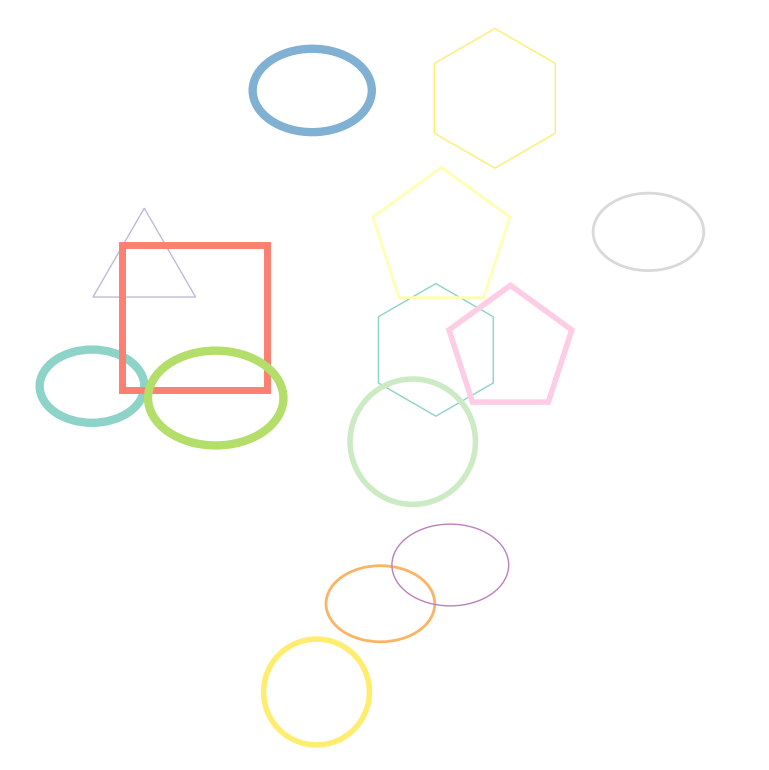[{"shape": "oval", "thickness": 3, "radius": 0.34, "center": [0.119, 0.498]}, {"shape": "hexagon", "thickness": 0.5, "radius": 0.43, "center": [0.566, 0.546]}, {"shape": "pentagon", "thickness": 1, "radius": 0.47, "center": [0.573, 0.689]}, {"shape": "triangle", "thickness": 0.5, "radius": 0.38, "center": [0.187, 0.653]}, {"shape": "square", "thickness": 2.5, "radius": 0.47, "center": [0.253, 0.588]}, {"shape": "oval", "thickness": 3, "radius": 0.39, "center": [0.405, 0.883]}, {"shape": "oval", "thickness": 1, "radius": 0.35, "center": [0.494, 0.216]}, {"shape": "oval", "thickness": 3, "radius": 0.44, "center": [0.28, 0.483]}, {"shape": "pentagon", "thickness": 2, "radius": 0.42, "center": [0.663, 0.546]}, {"shape": "oval", "thickness": 1, "radius": 0.36, "center": [0.842, 0.699]}, {"shape": "oval", "thickness": 0.5, "radius": 0.38, "center": [0.585, 0.266]}, {"shape": "circle", "thickness": 2, "radius": 0.41, "center": [0.536, 0.426]}, {"shape": "circle", "thickness": 2, "radius": 0.34, "center": [0.411, 0.101]}, {"shape": "hexagon", "thickness": 0.5, "radius": 0.45, "center": [0.643, 0.872]}]